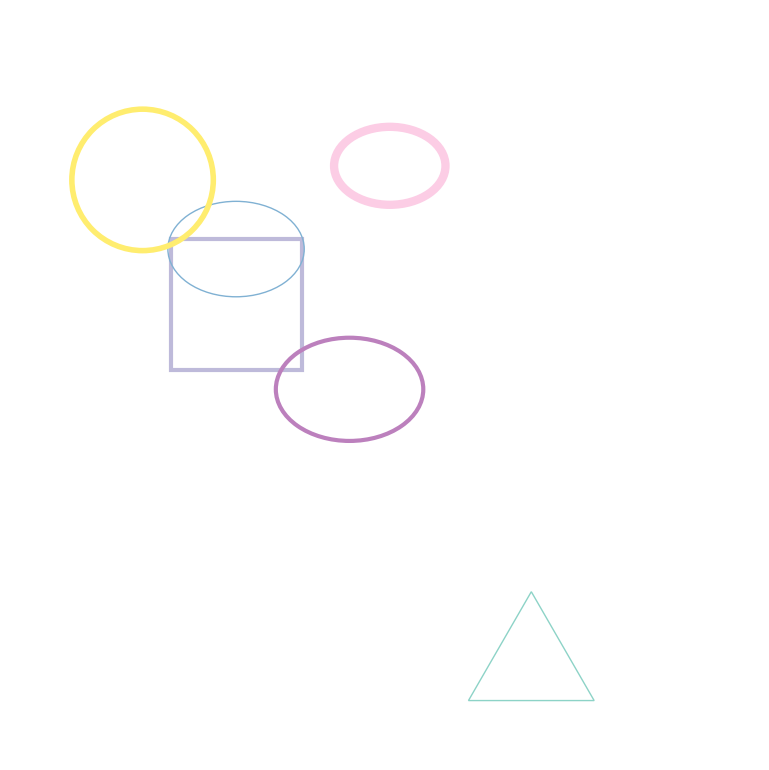[{"shape": "triangle", "thickness": 0.5, "radius": 0.47, "center": [0.69, 0.137]}, {"shape": "square", "thickness": 1.5, "radius": 0.42, "center": [0.307, 0.605]}, {"shape": "oval", "thickness": 0.5, "radius": 0.44, "center": [0.307, 0.677]}, {"shape": "oval", "thickness": 3, "radius": 0.36, "center": [0.506, 0.785]}, {"shape": "oval", "thickness": 1.5, "radius": 0.48, "center": [0.454, 0.494]}, {"shape": "circle", "thickness": 2, "radius": 0.46, "center": [0.185, 0.766]}]